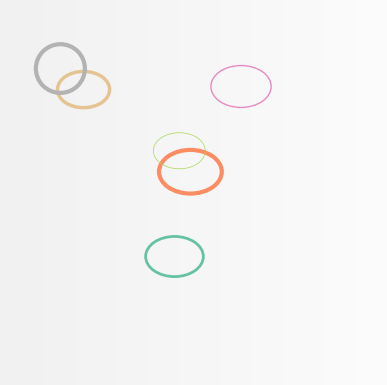[{"shape": "oval", "thickness": 2, "radius": 0.37, "center": [0.45, 0.334]}, {"shape": "oval", "thickness": 3, "radius": 0.41, "center": [0.491, 0.554]}, {"shape": "oval", "thickness": 1, "radius": 0.39, "center": [0.622, 0.775]}, {"shape": "oval", "thickness": 0.5, "radius": 0.34, "center": [0.463, 0.608]}, {"shape": "oval", "thickness": 2.5, "radius": 0.34, "center": [0.216, 0.767]}, {"shape": "circle", "thickness": 3, "radius": 0.32, "center": [0.156, 0.822]}]